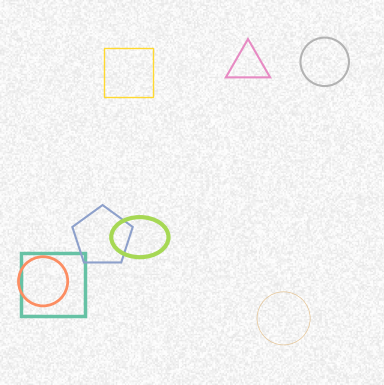[{"shape": "square", "thickness": 2.5, "radius": 0.41, "center": [0.138, 0.261]}, {"shape": "circle", "thickness": 2, "radius": 0.32, "center": [0.112, 0.269]}, {"shape": "pentagon", "thickness": 1.5, "radius": 0.41, "center": [0.266, 0.385]}, {"shape": "triangle", "thickness": 1.5, "radius": 0.33, "center": [0.644, 0.832]}, {"shape": "oval", "thickness": 3, "radius": 0.37, "center": [0.363, 0.384]}, {"shape": "square", "thickness": 1, "radius": 0.32, "center": [0.333, 0.811]}, {"shape": "circle", "thickness": 0.5, "radius": 0.34, "center": [0.737, 0.173]}, {"shape": "circle", "thickness": 1.5, "radius": 0.31, "center": [0.843, 0.839]}]